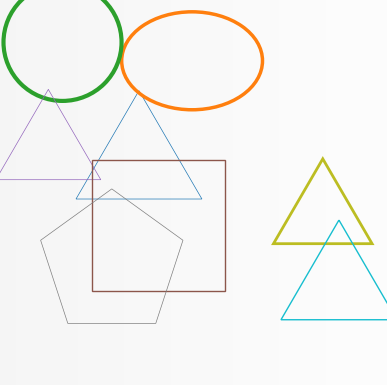[{"shape": "triangle", "thickness": 0.5, "radius": 0.94, "center": [0.359, 0.577]}, {"shape": "oval", "thickness": 2.5, "radius": 0.91, "center": [0.496, 0.842]}, {"shape": "circle", "thickness": 3, "radius": 0.76, "center": [0.161, 0.89]}, {"shape": "triangle", "thickness": 0.5, "radius": 0.78, "center": [0.125, 0.611]}, {"shape": "square", "thickness": 1, "radius": 0.86, "center": [0.409, 0.414]}, {"shape": "pentagon", "thickness": 0.5, "radius": 0.97, "center": [0.288, 0.316]}, {"shape": "triangle", "thickness": 2, "radius": 0.73, "center": [0.833, 0.441]}, {"shape": "triangle", "thickness": 1, "radius": 0.86, "center": [0.875, 0.256]}]